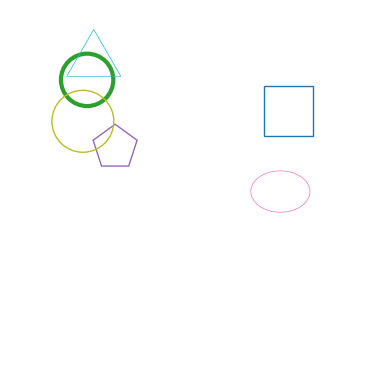[{"shape": "square", "thickness": 1, "radius": 0.32, "center": [0.75, 0.711]}, {"shape": "circle", "thickness": 3, "radius": 0.34, "center": [0.226, 0.793]}, {"shape": "pentagon", "thickness": 1, "radius": 0.3, "center": [0.299, 0.617]}, {"shape": "oval", "thickness": 0.5, "radius": 0.38, "center": [0.728, 0.503]}, {"shape": "circle", "thickness": 1, "radius": 0.4, "center": [0.215, 0.685]}, {"shape": "triangle", "thickness": 0.5, "radius": 0.41, "center": [0.244, 0.842]}]